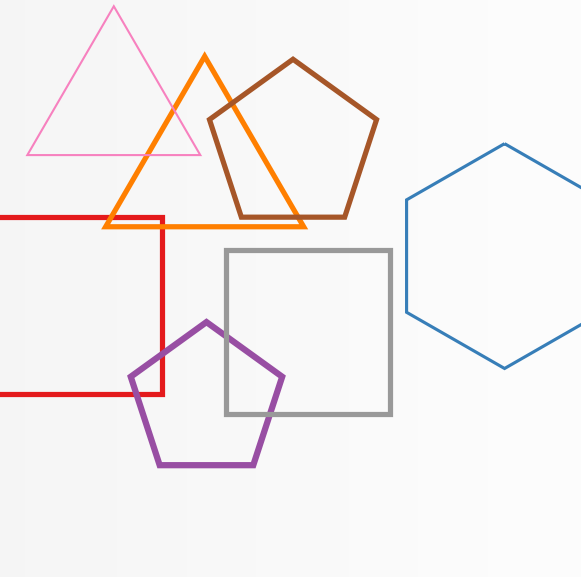[{"shape": "square", "thickness": 2.5, "radius": 0.77, "center": [0.125, 0.47]}, {"shape": "hexagon", "thickness": 1.5, "radius": 0.97, "center": [0.868, 0.556]}, {"shape": "pentagon", "thickness": 3, "radius": 0.68, "center": [0.355, 0.304]}, {"shape": "triangle", "thickness": 2.5, "radius": 0.98, "center": [0.352, 0.705]}, {"shape": "pentagon", "thickness": 2.5, "radius": 0.76, "center": [0.504, 0.745]}, {"shape": "triangle", "thickness": 1, "radius": 0.86, "center": [0.196, 0.816]}, {"shape": "square", "thickness": 2.5, "radius": 0.71, "center": [0.53, 0.424]}]